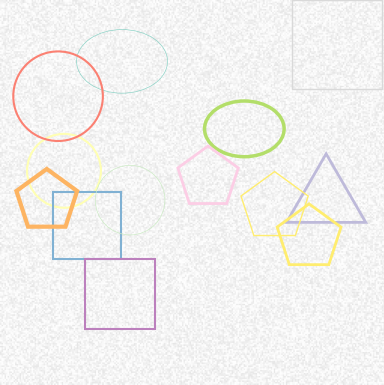[{"shape": "oval", "thickness": 0.5, "radius": 0.59, "center": [0.317, 0.841]}, {"shape": "circle", "thickness": 1.5, "radius": 0.48, "center": [0.166, 0.556]}, {"shape": "triangle", "thickness": 2, "radius": 0.59, "center": [0.847, 0.482]}, {"shape": "circle", "thickness": 1.5, "radius": 0.58, "center": [0.151, 0.75]}, {"shape": "square", "thickness": 1.5, "radius": 0.44, "center": [0.225, 0.415]}, {"shape": "pentagon", "thickness": 3, "radius": 0.41, "center": [0.121, 0.478]}, {"shape": "oval", "thickness": 2.5, "radius": 0.52, "center": [0.635, 0.665]}, {"shape": "pentagon", "thickness": 2, "radius": 0.41, "center": [0.54, 0.538]}, {"shape": "square", "thickness": 1, "radius": 0.58, "center": [0.875, 0.885]}, {"shape": "square", "thickness": 1.5, "radius": 0.45, "center": [0.312, 0.236]}, {"shape": "circle", "thickness": 0.5, "radius": 0.45, "center": [0.338, 0.48]}, {"shape": "pentagon", "thickness": 2, "radius": 0.44, "center": [0.803, 0.383]}, {"shape": "pentagon", "thickness": 1, "radius": 0.46, "center": [0.713, 0.462]}]